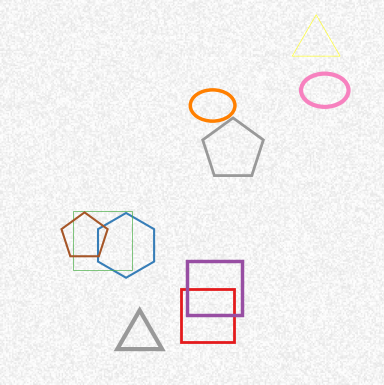[{"shape": "square", "thickness": 2, "radius": 0.35, "center": [0.539, 0.18]}, {"shape": "hexagon", "thickness": 1.5, "radius": 0.42, "center": [0.327, 0.363]}, {"shape": "square", "thickness": 0.5, "radius": 0.38, "center": [0.265, 0.375]}, {"shape": "square", "thickness": 2.5, "radius": 0.36, "center": [0.558, 0.252]}, {"shape": "oval", "thickness": 2.5, "radius": 0.29, "center": [0.552, 0.726]}, {"shape": "triangle", "thickness": 0.5, "radius": 0.36, "center": [0.821, 0.89]}, {"shape": "pentagon", "thickness": 1.5, "radius": 0.32, "center": [0.22, 0.385]}, {"shape": "oval", "thickness": 3, "radius": 0.31, "center": [0.844, 0.766]}, {"shape": "pentagon", "thickness": 2, "radius": 0.41, "center": [0.605, 0.611]}, {"shape": "triangle", "thickness": 3, "radius": 0.34, "center": [0.363, 0.127]}]